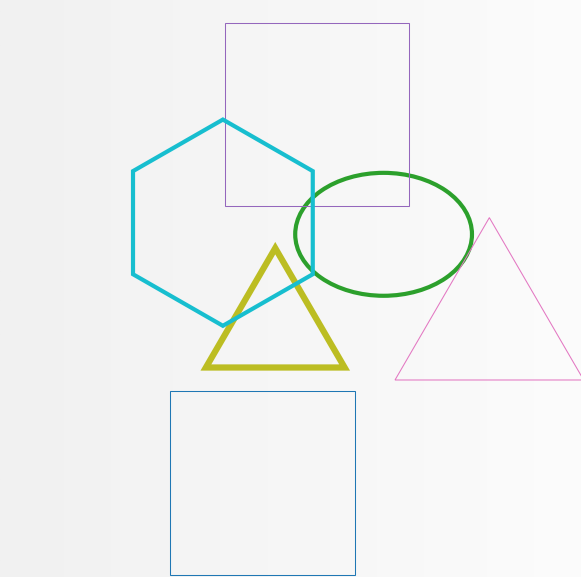[{"shape": "square", "thickness": 0.5, "radius": 0.8, "center": [0.452, 0.163]}, {"shape": "oval", "thickness": 2, "radius": 0.76, "center": [0.66, 0.593]}, {"shape": "square", "thickness": 0.5, "radius": 0.79, "center": [0.546, 0.801]}, {"shape": "triangle", "thickness": 0.5, "radius": 0.94, "center": [0.842, 0.435]}, {"shape": "triangle", "thickness": 3, "radius": 0.69, "center": [0.474, 0.432]}, {"shape": "hexagon", "thickness": 2, "radius": 0.89, "center": [0.383, 0.614]}]